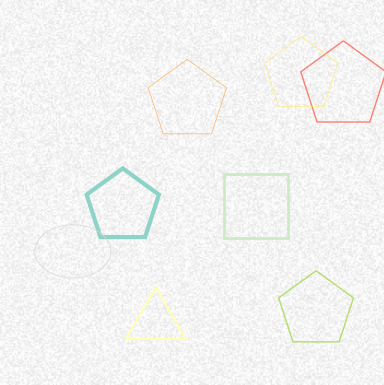[{"shape": "pentagon", "thickness": 3, "radius": 0.49, "center": [0.319, 0.464]}, {"shape": "triangle", "thickness": 1.5, "radius": 0.45, "center": [0.405, 0.164]}, {"shape": "pentagon", "thickness": 1, "radius": 0.58, "center": [0.892, 0.777]}, {"shape": "pentagon", "thickness": 0.5, "radius": 0.53, "center": [0.487, 0.739]}, {"shape": "pentagon", "thickness": 1, "radius": 0.51, "center": [0.821, 0.195]}, {"shape": "oval", "thickness": 0.5, "radius": 0.49, "center": [0.189, 0.347]}, {"shape": "square", "thickness": 2, "radius": 0.41, "center": [0.665, 0.465]}, {"shape": "pentagon", "thickness": 0.5, "radius": 0.5, "center": [0.782, 0.805]}]